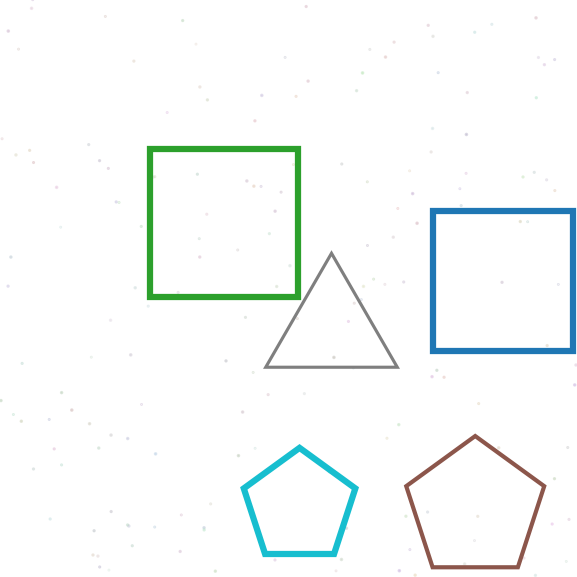[{"shape": "square", "thickness": 3, "radius": 0.61, "center": [0.871, 0.513]}, {"shape": "square", "thickness": 3, "radius": 0.64, "center": [0.388, 0.613]}, {"shape": "pentagon", "thickness": 2, "radius": 0.63, "center": [0.823, 0.118]}, {"shape": "triangle", "thickness": 1.5, "radius": 0.66, "center": [0.574, 0.429]}, {"shape": "pentagon", "thickness": 3, "radius": 0.51, "center": [0.519, 0.122]}]